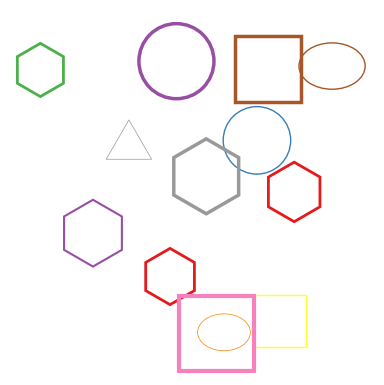[{"shape": "hexagon", "thickness": 2, "radius": 0.37, "center": [0.442, 0.282]}, {"shape": "hexagon", "thickness": 2, "radius": 0.39, "center": [0.764, 0.501]}, {"shape": "circle", "thickness": 1, "radius": 0.44, "center": [0.667, 0.635]}, {"shape": "hexagon", "thickness": 2, "radius": 0.35, "center": [0.105, 0.818]}, {"shape": "circle", "thickness": 2.5, "radius": 0.49, "center": [0.458, 0.841]}, {"shape": "hexagon", "thickness": 1.5, "radius": 0.43, "center": [0.241, 0.394]}, {"shape": "oval", "thickness": 0.5, "radius": 0.34, "center": [0.582, 0.137]}, {"shape": "square", "thickness": 1, "radius": 0.34, "center": [0.727, 0.166]}, {"shape": "oval", "thickness": 1, "radius": 0.43, "center": [0.863, 0.828]}, {"shape": "square", "thickness": 2.5, "radius": 0.43, "center": [0.695, 0.82]}, {"shape": "square", "thickness": 3, "radius": 0.48, "center": [0.563, 0.133]}, {"shape": "hexagon", "thickness": 2.5, "radius": 0.49, "center": [0.536, 0.542]}, {"shape": "triangle", "thickness": 0.5, "radius": 0.34, "center": [0.335, 0.62]}]